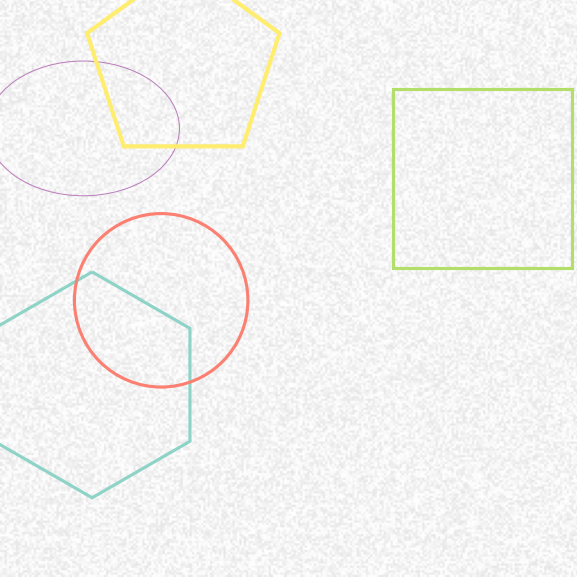[{"shape": "hexagon", "thickness": 1.5, "radius": 0.98, "center": [0.16, 0.333]}, {"shape": "circle", "thickness": 1.5, "radius": 0.75, "center": [0.279, 0.479]}, {"shape": "square", "thickness": 1.5, "radius": 0.77, "center": [0.835, 0.691]}, {"shape": "oval", "thickness": 0.5, "radius": 0.83, "center": [0.144, 0.777]}, {"shape": "pentagon", "thickness": 2, "radius": 0.88, "center": [0.317, 0.888]}]